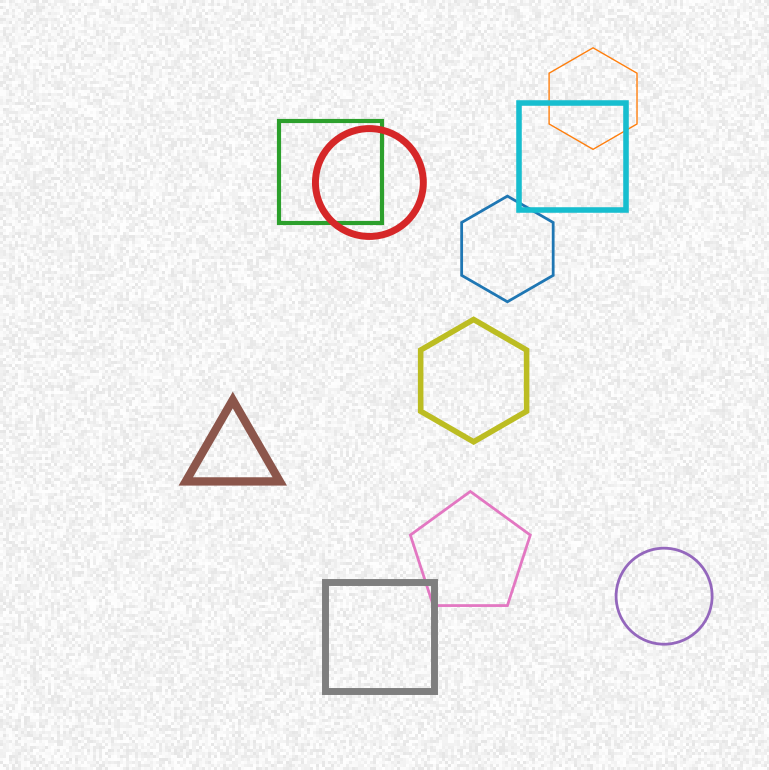[{"shape": "hexagon", "thickness": 1, "radius": 0.34, "center": [0.659, 0.677]}, {"shape": "hexagon", "thickness": 0.5, "radius": 0.33, "center": [0.77, 0.872]}, {"shape": "square", "thickness": 1.5, "radius": 0.33, "center": [0.429, 0.777]}, {"shape": "circle", "thickness": 2.5, "radius": 0.35, "center": [0.48, 0.763]}, {"shape": "circle", "thickness": 1, "radius": 0.31, "center": [0.862, 0.226]}, {"shape": "triangle", "thickness": 3, "radius": 0.35, "center": [0.302, 0.41]}, {"shape": "pentagon", "thickness": 1, "radius": 0.41, "center": [0.611, 0.28]}, {"shape": "square", "thickness": 2.5, "radius": 0.35, "center": [0.493, 0.173]}, {"shape": "hexagon", "thickness": 2, "radius": 0.4, "center": [0.615, 0.506]}, {"shape": "square", "thickness": 2, "radius": 0.35, "center": [0.743, 0.797]}]